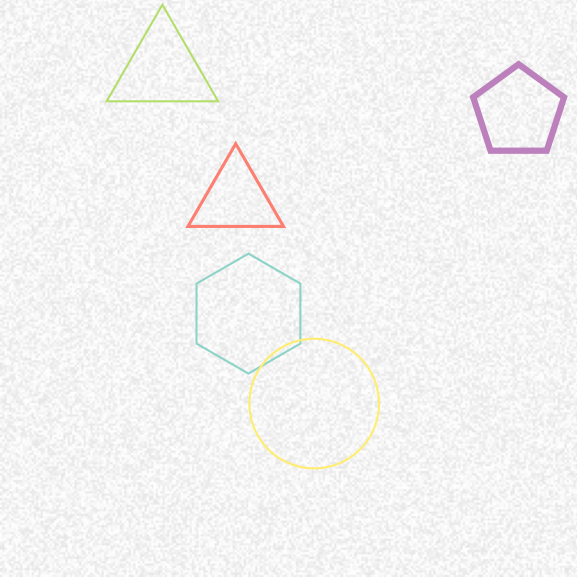[{"shape": "hexagon", "thickness": 1, "radius": 0.52, "center": [0.43, 0.456]}, {"shape": "triangle", "thickness": 1.5, "radius": 0.48, "center": [0.408, 0.655]}, {"shape": "triangle", "thickness": 1, "radius": 0.56, "center": [0.281, 0.879]}, {"shape": "pentagon", "thickness": 3, "radius": 0.41, "center": [0.898, 0.805]}, {"shape": "circle", "thickness": 1, "radius": 0.56, "center": [0.544, 0.3]}]